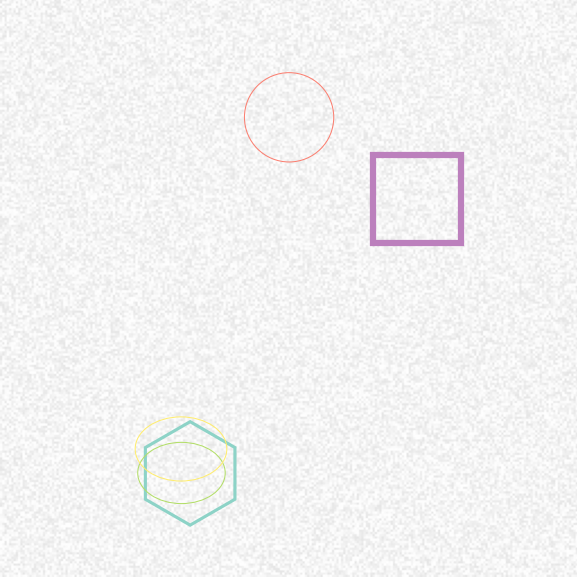[{"shape": "hexagon", "thickness": 1.5, "radius": 0.45, "center": [0.329, 0.179]}, {"shape": "circle", "thickness": 0.5, "radius": 0.39, "center": [0.501, 0.796]}, {"shape": "oval", "thickness": 0.5, "radius": 0.38, "center": [0.314, 0.18]}, {"shape": "square", "thickness": 3, "radius": 0.38, "center": [0.722, 0.655]}, {"shape": "oval", "thickness": 0.5, "radius": 0.4, "center": [0.313, 0.222]}]